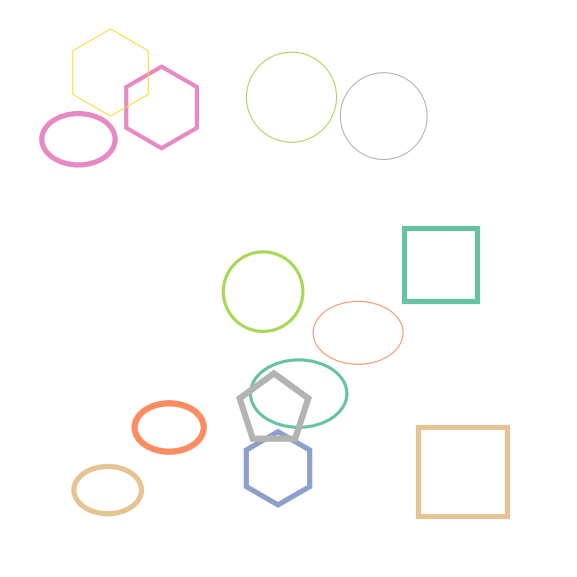[{"shape": "oval", "thickness": 1.5, "radius": 0.42, "center": [0.517, 0.318]}, {"shape": "square", "thickness": 2.5, "radius": 0.31, "center": [0.763, 0.541]}, {"shape": "oval", "thickness": 3, "radius": 0.3, "center": [0.293, 0.259]}, {"shape": "oval", "thickness": 0.5, "radius": 0.39, "center": [0.62, 0.423]}, {"shape": "hexagon", "thickness": 2.5, "radius": 0.32, "center": [0.481, 0.188]}, {"shape": "hexagon", "thickness": 2, "radius": 0.35, "center": [0.28, 0.813]}, {"shape": "oval", "thickness": 2.5, "radius": 0.32, "center": [0.136, 0.758]}, {"shape": "circle", "thickness": 1.5, "radius": 0.34, "center": [0.456, 0.494]}, {"shape": "circle", "thickness": 0.5, "radius": 0.39, "center": [0.505, 0.831]}, {"shape": "hexagon", "thickness": 0.5, "radius": 0.38, "center": [0.191, 0.874]}, {"shape": "oval", "thickness": 2.5, "radius": 0.29, "center": [0.186, 0.15]}, {"shape": "square", "thickness": 2.5, "radius": 0.39, "center": [0.801, 0.183]}, {"shape": "pentagon", "thickness": 3, "radius": 0.31, "center": [0.474, 0.29]}, {"shape": "circle", "thickness": 0.5, "radius": 0.38, "center": [0.664, 0.798]}]